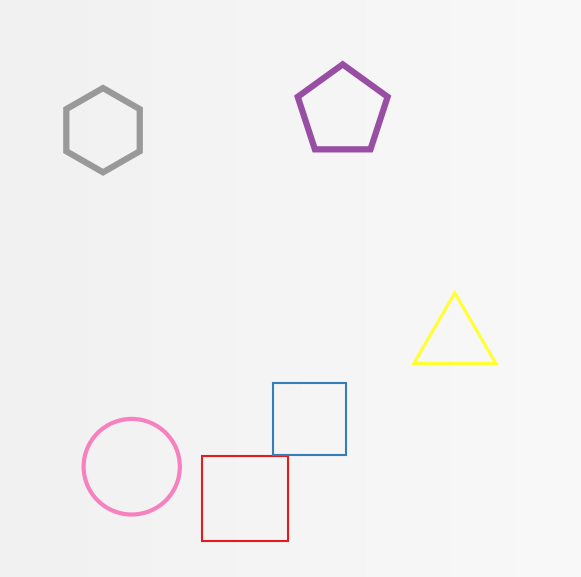[{"shape": "square", "thickness": 1, "radius": 0.37, "center": [0.421, 0.136]}, {"shape": "square", "thickness": 1, "radius": 0.31, "center": [0.533, 0.274]}, {"shape": "pentagon", "thickness": 3, "radius": 0.41, "center": [0.59, 0.806]}, {"shape": "triangle", "thickness": 1.5, "radius": 0.41, "center": [0.782, 0.411]}, {"shape": "circle", "thickness": 2, "radius": 0.41, "center": [0.227, 0.191]}, {"shape": "hexagon", "thickness": 3, "radius": 0.36, "center": [0.177, 0.774]}]